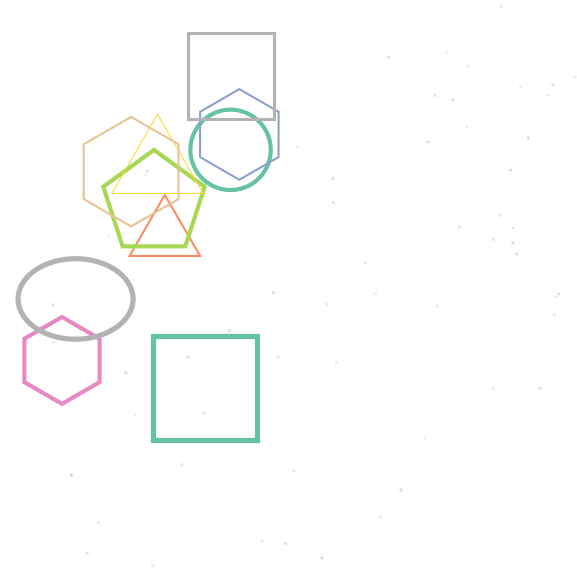[{"shape": "circle", "thickness": 2, "radius": 0.35, "center": [0.399, 0.74]}, {"shape": "square", "thickness": 2.5, "radius": 0.45, "center": [0.355, 0.328]}, {"shape": "triangle", "thickness": 1, "radius": 0.35, "center": [0.285, 0.591]}, {"shape": "hexagon", "thickness": 1, "radius": 0.39, "center": [0.414, 0.766]}, {"shape": "hexagon", "thickness": 2, "radius": 0.38, "center": [0.107, 0.375]}, {"shape": "pentagon", "thickness": 2, "radius": 0.46, "center": [0.267, 0.647]}, {"shape": "triangle", "thickness": 0.5, "radius": 0.46, "center": [0.273, 0.71]}, {"shape": "hexagon", "thickness": 1, "radius": 0.47, "center": [0.227, 0.702]}, {"shape": "oval", "thickness": 2.5, "radius": 0.5, "center": [0.131, 0.481]}, {"shape": "square", "thickness": 1.5, "radius": 0.37, "center": [0.4, 0.867]}]